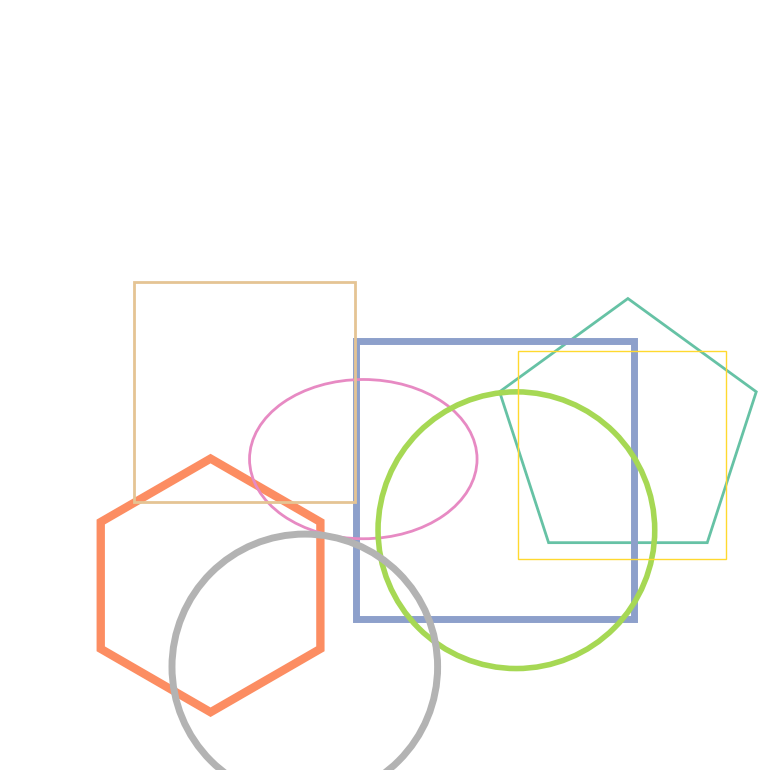[{"shape": "pentagon", "thickness": 1, "radius": 0.88, "center": [0.815, 0.437]}, {"shape": "hexagon", "thickness": 3, "radius": 0.82, "center": [0.273, 0.24]}, {"shape": "square", "thickness": 2.5, "radius": 0.9, "center": [0.642, 0.377]}, {"shape": "oval", "thickness": 1, "radius": 0.74, "center": [0.472, 0.404]}, {"shape": "circle", "thickness": 2, "radius": 0.9, "center": [0.671, 0.311]}, {"shape": "square", "thickness": 0.5, "radius": 0.67, "center": [0.808, 0.409]}, {"shape": "square", "thickness": 1, "radius": 0.72, "center": [0.318, 0.491]}, {"shape": "circle", "thickness": 2.5, "radius": 0.86, "center": [0.396, 0.134]}]